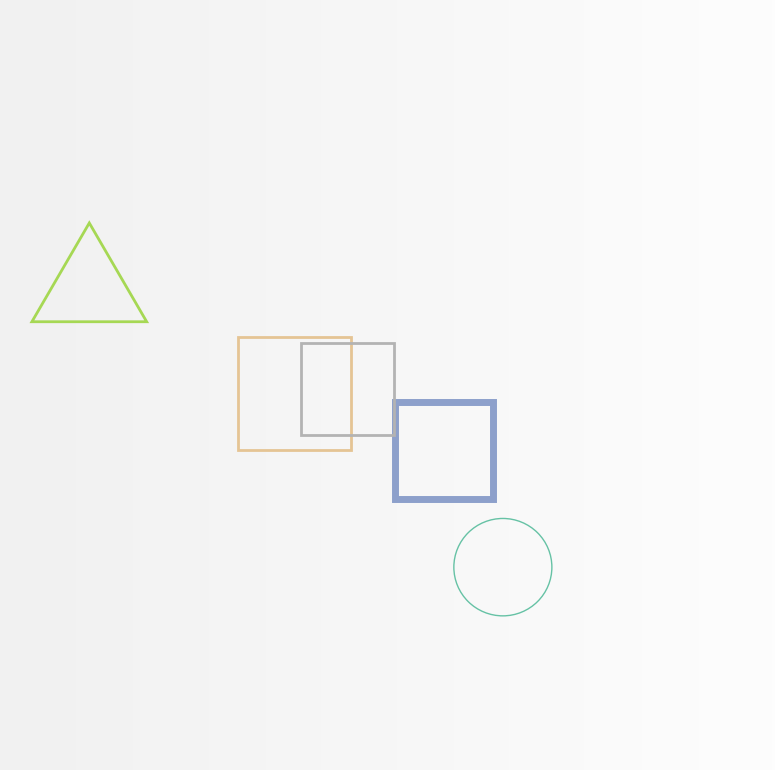[{"shape": "circle", "thickness": 0.5, "radius": 0.32, "center": [0.649, 0.263]}, {"shape": "square", "thickness": 2.5, "radius": 0.32, "center": [0.573, 0.415]}, {"shape": "triangle", "thickness": 1, "radius": 0.43, "center": [0.115, 0.625]}, {"shape": "square", "thickness": 1, "radius": 0.36, "center": [0.379, 0.489]}, {"shape": "square", "thickness": 1, "radius": 0.3, "center": [0.448, 0.495]}]